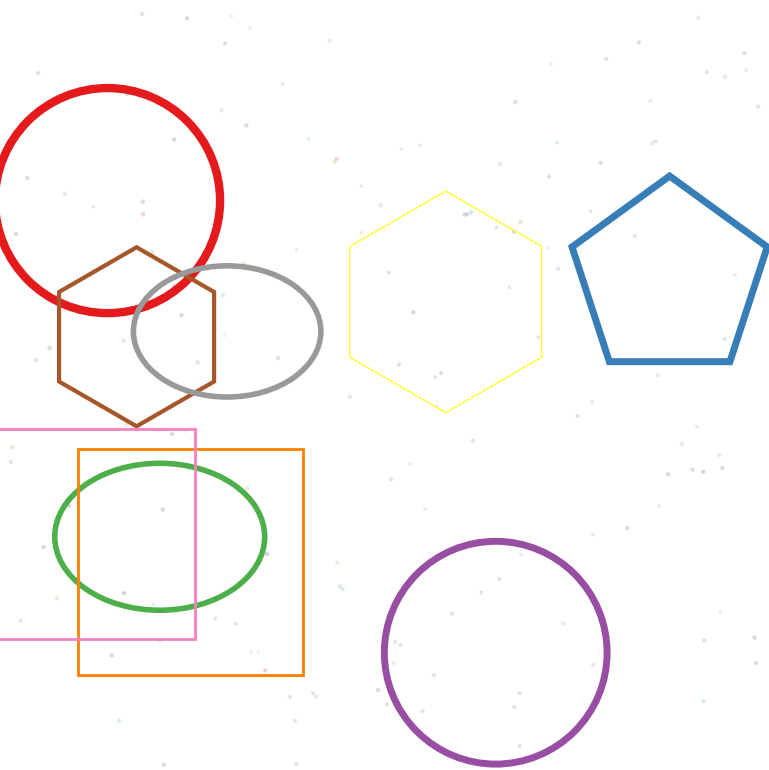[{"shape": "circle", "thickness": 3, "radius": 0.73, "center": [0.14, 0.739]}, {"shape": "pentagon", "thickness": 2.5, "radius": 0.67, "center": [0.87, 0.638]}, {"shape": "oval", "thickness": 2, "radius": 0.68, "center": [0.207, 0.303]}, {"shape": "circle", "thickness": 2.5, "radius": 0.72, "center": [0.644, 0.152]}, {"shape": "square", "thickness": 1, "radius": 0.73, "center": [0.247, 0.27]}, {"shape": "hexagon", "thickness": 0.5, "radius": 0.72, "center": [0.579, 0.608]}, {"shape": "hexagon", "thickness": 1.5, "radius": 0.58, "center": [0.177, 0.563]}, {"shape": "square", "thickness": 1, "radius": 0.68, "center": [0.117, 0.307]}, {"shape": "oval", "thickness": 2, "radius": 0.61, "center": [0.295, 0.57]}]